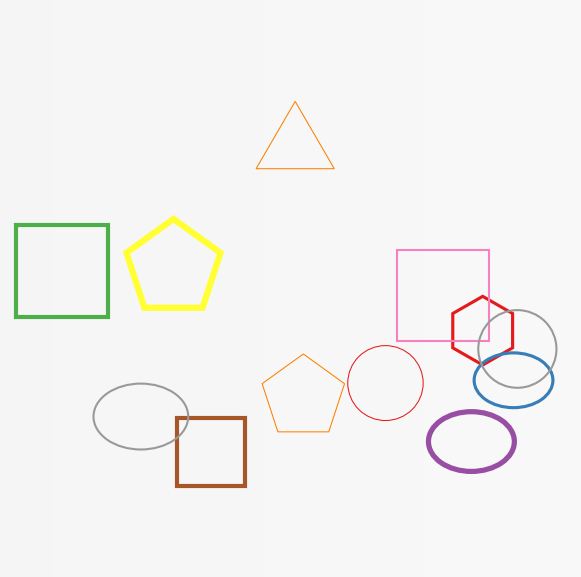[{"shape": "circle", "thickness": 0.5, "radius": 0.32, "center": [0.663, 0.336]}, {"shape": "hexagon", "thickness": 1.5, "radius": 0.3, "center": [0.83, 0.427]}, {"shape": "oval", "thickness": 1.5, "radius": 0.34, "center": [0.883, 0.341]}, {"shape": "square", "thickness": 2, "radius": 0.4, "center": [0.107, 0.53]}, {"shape": "oval", "thickness": 2.5, "radius": 0.37, "center": [0.811, 0.235]}, {"shape": "pentagon", "thickness": 0.5, "radius": 0.37, "center": [0.522, 0.312]}, {"shape": "triangle", "thickness": 0.5, "radius": 0.39, "center": [0.508, 0.746]}, {"shape": "pentagon", "thickness": 3, "radius": 0.43, "center": [0.298, 0.535]}, {"shape": "square", "thickness": 2, "radius": 0.29, "center": [0.362, 0.216]}, {"shape": "square", "thickness": 1, "radius": 0.4, "center": [0.762, 0.488]}, {"shape": "circle", "thickness": 1, "radius": 0.34, "center": [0.89, 0.395]}, {"shape": "oval", "thickness": 1, "radius": 0.41, "center": [0.242, 0.278]}]